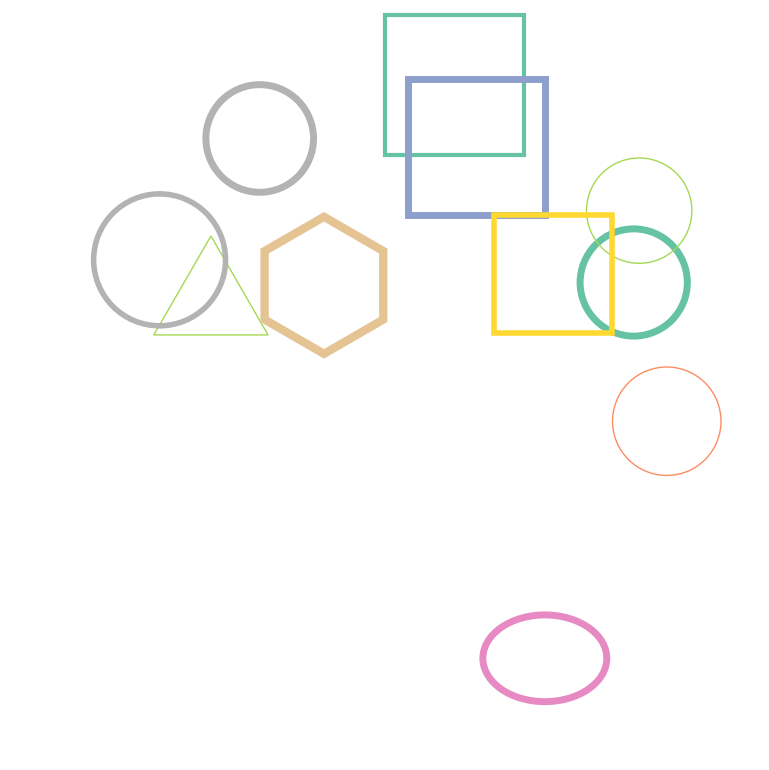[{"shape": "square", "thickness": 1.5, "radius": 0.45, "center": [0.59, 0.89]}, {"shape": "circle", "thickness": 2.5, "radius": 0.35, "center": [0.823, 0.633]}, {"shape": "circle", "thickness": 0.5, "radius": 0.35, "center": [0.866, 0.453]}, {"shape": "square", "thickness": 2.5, "radius": 0.44, "center": [0.619, 0.809]}, {"shape": "oval", "thickness": 2.5, "radius": 0.4, "center": [0.708, 0.145]}, {"shape": "circle", "thickness": 0.5, "radius": 0.34, "center": [0.83, 0.726]}, {"shape": "triangle", "thickness": 0.5, "radius": 0.43, "center": [0.274, 0.608]}, {"shape": "square", "thickness": 2, "radius": 0.38, "center": [0.718, 0.645]}, {"shape": "hexagon", "thickness": 3, "radius": 0.44, "center": [0.421, 0.629]}, {"shape": "circle", "thickness": 2, "radius": 0.43, "center": [0.207, 0.663]}, {"shape": "circle", "thickness": 2.5, "radius": 0.35, "center": [0.337, 0.82]}]